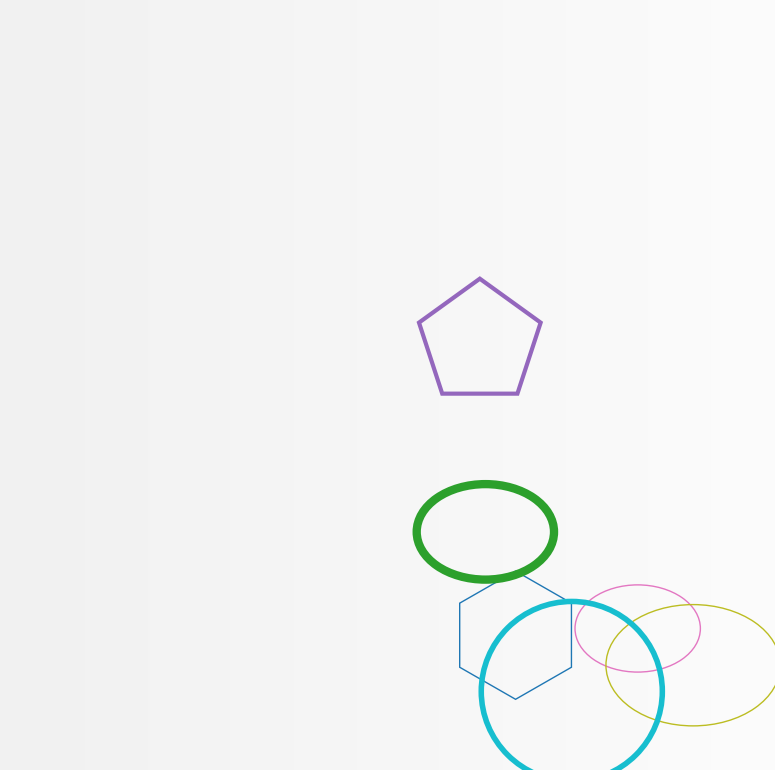[{"shape": "hexagon", "thickness": 0.5, "radius": 0.42, "center": [0.665, 0.175]}, {"shape": "oval", "thickness": 3, "radius": 0.44, "center": [0.626, 0.309]}, {"shape": "pentagon", "thickness": 1.5, "radius": 0.41, "center": [0.619, 0.556]}, {"shape": "oval", "thickness": 0.5, "radius": 0.4, "center": [0.823, 0.184]}, {"shape": "oval", "thickness": 0.5, "radius": 0.56, "center": [0.894, 0.136]}, {"shape": "circle", "thickness": 2, "radius": 0.58, "center": [0.738, 0.102]}]